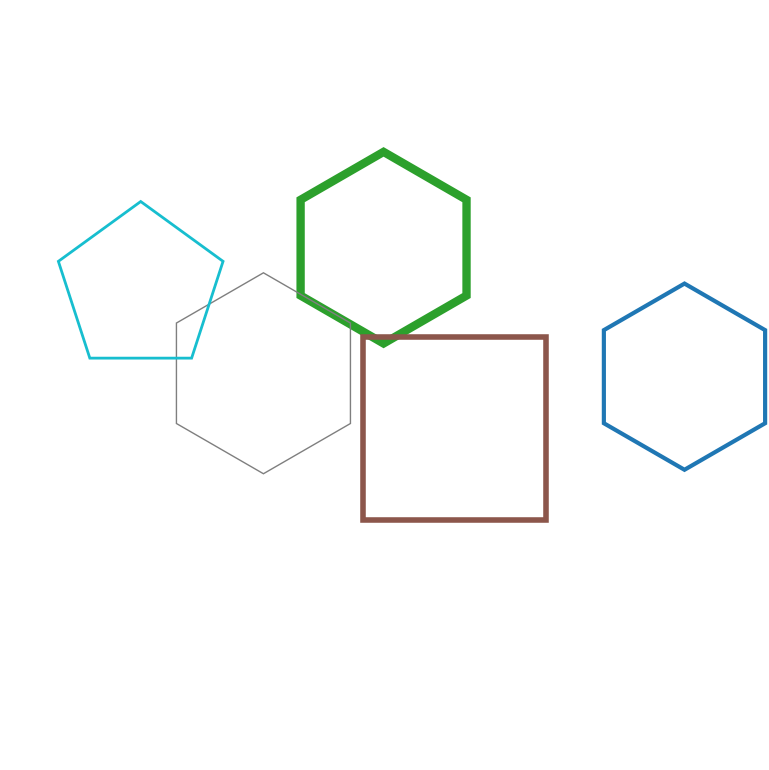[{"shape": "hexagon", "thickness": 1.5, "radius": 0.6, "center": [0.889, 0.511]}, {"shape": "hexagon", "thickness": 3, "radius": 0.62, "center": [0.498, 0.678]}, {"shape": "square", "thickness": 2, "radius": 0.59, "center": [0.59, 0.443]}, {"shape": "hexagon", "thickness": 0.5, "radius": 0.65, "center": [0.342, 0.515]}, {"shape": "pentagon", "thickness": 1, "radius": 0.56, "center": [0.183, 0.626]}]